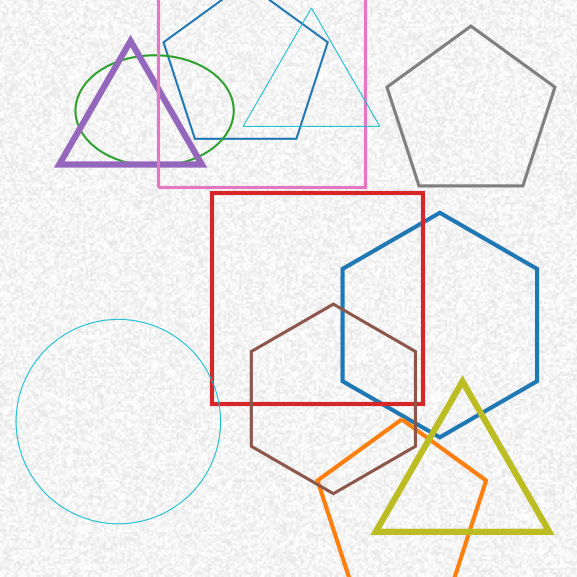[{"shape": "pentagon", "thickness": 1, "radius": 0.75, "center": [0.425, 0.88]}, {"shape": "hexagon", "thickness": 2, "radius": 0.97, "center": [0.762, 0.436]}, {"shape": "pentagon", "thickness": 2, "radius": 0.77, "center": [0.696, 0.12]}, {"shape": "oval", "thickness": 1, "radius": 0.69, "center": [0.268, 0.808]}, {"shape": "square", "thickness": 2, "radius": 0.91, "center": [0.55, 0.482]}, {"shape": "triangle", "thickness": 3, "radius": 0.71, "center": [0.226, 0.786]}, {"shape": "hexagon", "thickness": 1.5, "radius": 0.82, "center": [0.577, 0.308]}, {"shape": "square", "thickness": 1.5, "radius": 0.9, "center": [0.453, 0.855]}, {"shape": "pentagon", "thickness": 1.5, "radius": 0.76, "center": [0.816, 0.801]}, {"shape": "triangle", "thickness": 3, "radius": 0.87, "center": [0.801, 0.165]}, {"shape": "circle", "thickness": 0.5, "radius": 0.89, "center": [0.205, 0.269]}, {"shape": "triangle", "thickness": 0.5, "radius": 0.68, "center": [0.539, 0.849]}]